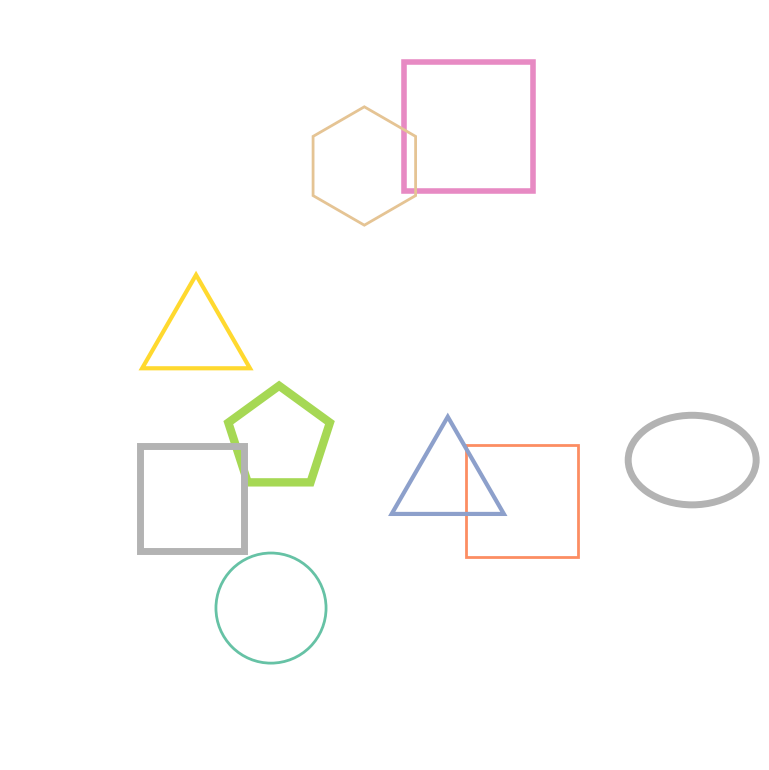[{"shape": "circle", "thickness": 1, "radius": 0.36, "center": [0.352, 0.21]}, {"shape": "square", "thickness": 1, "radius": 0.36, "center": [0.677, 0.349]}, {"shape": "triangle", "thickness": 1.5, "radius": 0.42, "center": [0.582, 0.375]}, {"shape": "square", "thickness": 2, "radius": 0.42, "center": [0.609, 0.836]}, {"shape": "pentagon", "thickness": 3, "radius": 0.35, "center": [0.362, 0.43]}, {"shape": "triangle", "thickness": 1.5, "radius": 0.4, "center": [0.255, 0.562]}, {"shape": "hexagon", "thickness": 1, "radius": 0.38, "center": [0.473, 0.784]}, {"shape": "square", "thickness": 2.5, "radius": 0.34, "center": [0.25, 0.353]}, {"shape": "oval", "thickness": 2.5, "radius": 0.42, "center": [0.899, 0.403]}]